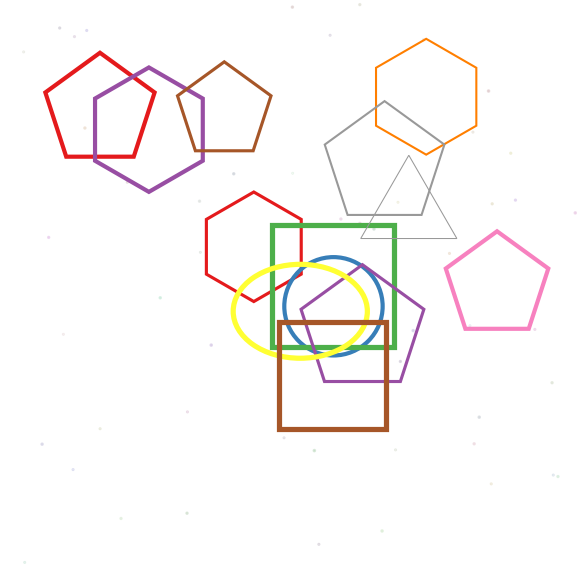[{"shape": "hexagon", "thickness": 1.5, "radius": 0.47, "center": [0.439, 0.572]}, {"shape": "pentagon", "thickness": 2, "radius": 0.5, "center": [0.173, 0.808]}, {"shape": "circle", "thickness": 2, "radius": 0.43, "center": [0.577, 0.469]}, {"shape": "square", "thickness": 2.5, "radius": 0.53, "center": [0.577, 0.503]}, {"shape": "hexagon", "thickness": 2, "radius": 0.54, "center": [0.258, 0.775]}, {"shape": "pentagon", "thickness": 1.5, "radius": 0.56, "center": [0.628, 0.429]}, {"shape": "hexagon", "thickness": 1, "radius": 0.5, "center": [0.738, 0.832]}, {"shape": "oval", "thickness": 2.5, "radius": 0.58, "center": [0.52, 0.46]}, {"shape": "square", "thickness": 2.5, "radius": 0.46, "center": [0.576, 0.349]}, {"shape": "pentagon", "thickness": 1.5, "radius": 0.43, "center": [0.388, 0.807]}, {"shape": "pentagon", "thickness": 2, "radius": 0.47, "center": [0.861, 0.505]}, {"shape": "triangle", "thickness": 0.5, "radius": 0.48, "center": [0.708, 0.634]}, {"shape": "pentagon", "thickness": 1, "radius": 0.54, "center": [0.666, 0.715]}]